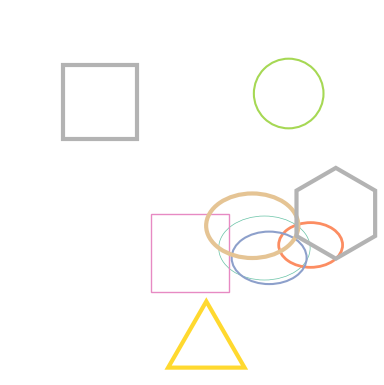[{"shape": "oval", "thickness": 0.5, "radius": 0.59, "center": [0.687, 0.356]}, {"shape": "oval", "thickness": 2, "radius": 0.41, "center": [0.807, 0.364]}, {"shape": "oval", "thickness": 1.5, "radius": 0.49, "center": [0.699, 0.33]}, {"shape": "square", "thickness": 1, "radius": 0.51, "center": [0.493, 0.343]}, {"shape": "circle", "thickness": 1.5, "radius": 0.45, "center": [0.75, 0.757]}, {"shape": "triangle", "thickness": 3, "radius": 0.57, "center": [0.536, 0.102]}, {"shape": "oval", "thickness": 3, "radius": 0.6, "center": [0.655, 0.414]}, {"shape": "hexagon", "thickness": 3, "radius": 0.59, "center": [0.872, 0.446]}, {"shape": "square", "thickness": 3, "radius": 0.48, "center": [0.259, 0.736]}]